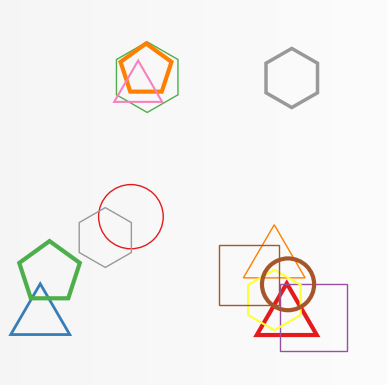[{"shape": "triangle", "thickness": 3, "radius": 0.45, "center": [0.74, 0.175]}, {"shape": "circle", "thickness": 1, "radius": 0.42, "center": [0.338, 0.437]}, {"shape": "triangle", "thickness": 2, "radius": 0.44, "center": [0.104, 0.175]}, {"shape": "hexagon", "thickness": 1, "radius": 0.46, "center": [0.38, 0.8]}, {"shape": "pentagon", "thickness": 3, "radius": 0.41, "center": [0.128, 0.292]}, {"shape": "square", "thickness": 1, "radius": 0.43, "center": [0.808, 0.175]}, {"shape": "pentagon", "thickness": 3, "radius": 0.35, "center": [0.377, 0.818]}, {"shape": "triangle", "thickness": 1, "radius": 0.46, "center": [0.708, 0.324]}, {"shape": "hexagon", "thickness": 1.5, "radius": 0.39, "center": [0.708, 0.221]}, {"shape": "square", "thickness": 1, "radius": 0.39, "center": [0.643, 0.286]}, {"shape": "circle", "thickness": 3, "radius": 0.34, "center": [0.743, 0.262]}, {"shape": "triangle", "thickness": 1.5, "radius": 0.36, "center": [0.357, 0.771]}, {"shape": "hexagon", "thickness": 2.5, "radius": 0.38, "center": [0.753, 0.797]}, {"shape": "hexagon", "thickness": 1, "radius": 0.39, "center": [0.272, 0.383]}]